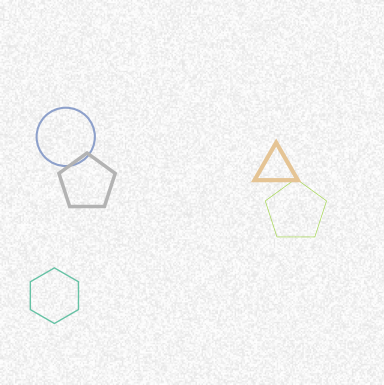[{"shape": "hexagon", "thickness": 1, "radius": 0.36, "center": [0.141, 0.232]}, {"shape": "circle", "thickness": 1.5, "radius": 0.38, "center": [0.171, 0.645]}, {"shape": "pentagon", "thickness": 0.5, "radius": 0.42, "center": [0.769, 0.452]}, {"shape": "triangle", "thickness": 3, "radius": 0.33, "center": [0.717, 0.565]}, {"shape": "pentagon", "thickness": 2.5, "radius": 0.38, "center": [0.226, 0.526]}]